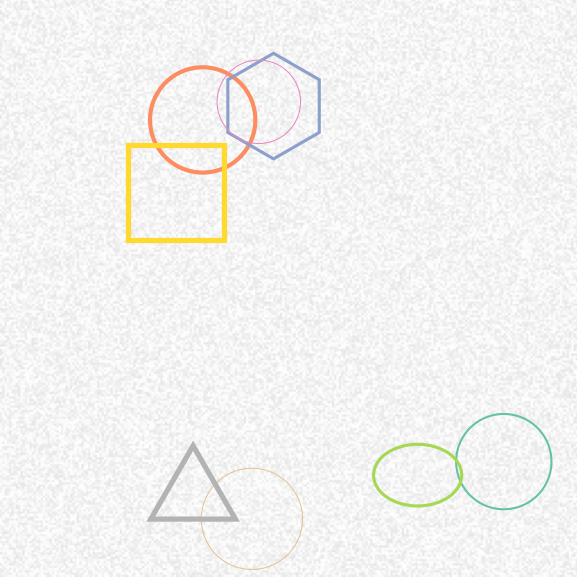[{"shape": "circle", "thickness": 1, "radius": 0.41, "center": [0.872, 0.2]}, {"shape": "circle", "thickness": 2, "radius": 0.46, "center": [0.351, 0.791]}, {"shape": "hexagon", "thickness": 1.5, "radius": 0.46, "center": [0.474, 0.815]}, {"shape": "circle", "thickness": 0.5, "radius": 0.36, "center": [0.448, 0.823]}, {"shape": "oval", "thickness": 1.5, "radius": 0.38, "center": [0.723, 0.176]}, {"shape": "square", "thickness": 2.5, "radius": 0.41, "center": [0.305, 0.666]}, {"shape": "circle", "thickness": 0.5, "radius": 0.44, "center": [0.436, 0.101]}, {"shape": "triangle", "thickness": 2.5, "radius": 0.42, "center": [0.334, 0.143]}]